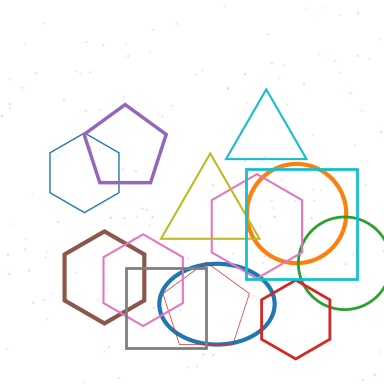[{"shape": "oval", "thickness": 3, "radius": 0.75, "center": [0.564, 0.21]}, {"shape": "hexagon", "thickness": 1, "radius": 0.52, "center": [0.219, 0.551]}, {"shape": "circle", "thickness": 3, "radius": 0.64, "center": [0.77, 0.445]}, {"shape": "circle", "thickness": 2, "radius": 0.6, "center": [0.895, 0.316]}, {"shape": "hexagon", "thickness": 2, "radius": 0.51, "center": [0.768, 0.17]}, {"shape": "pentagon", "thickness": 0.5, "radius": 0.59, "center": [0.535, 0.201]}, {"shape": "pentagon", "thickness": 2.5, "radius": 0.56, "center": [0.325, 0.616]}, {"shape": "hexagon", "thickness": 3, "radius": 0.6, "center": [0.271, 0.279]}, {"shape": "hexagon", "thickness": 1.5, "radius": 0.68, "center": [0.667, 0.412]}, {"shape": "hexagon", "thickness": 1.5, "radius": 0.6, "center": [0.372, 0.272]}, {"shape": "square", "thickness": 2, "radius": 0.52, "center": [0.431, 0.2]}, {"shape": "triangle", "thickness": 1.5, "radius": 0.74, "center": [0.546, 0.454]}, {"shape": "square", "thickness": 2, "radius": 0.72, "center": [0.783, 0.419]}, {"shape": "triangle", "thickness": 1.5, "radius": 0.6, "center": [0.692, 0.647]}]